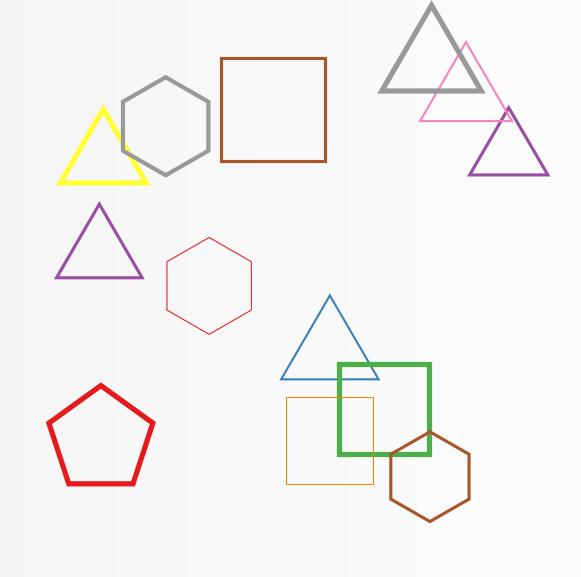[{"shape": "pentagon", "thickness": 2.5, "radius": 0.47, "center": [0.174, 0.237]}, {"shape": "hexagon", "thickness": 0.5, "radius": 0.42, "center": [0.36, 0.504]}, {"shape": "triangle", "thickness": 1, "radius": 0.48, "center": [0.568, 0.391]}, {"shape": "square", "thickness": 2.5, "radius": 0.39, "center": [0.66, 0.291]}, {"shape": "triangle", "thickness": 1.5, "radius": 0.39, "center": [0.875, 0.735]}, {"shape": "triangle", "thickness": 1.5, "radius": 0.43, "center": [0.171, 0.561]}, {"shape": "square", "thickness": 0.5, "radius": 0.38, "center": [0.567, 0.237]}, {"shape": "triangle", "thickness": 2.5, "radius": 0.43, "center": [0.178, 0.725]}, {"shape": "square", "thickness": 1.5, "radius": 0.45, "center": [0.47, 0.81]}, {"shape": "hexagon", "thickness": 1.5, "radius": 0.39, "center": [0.74, 0.174]}, {"shape": "triangle", "thickness": 1, "radius": 0.46, "center": [0.802, 0.835]}, {"shape": "hexagon", "thickness": 2, "radius": 0.42, "center": [0.285, 0.781]}, {"shape": "triangle", "thickness": 2.5, "radius": 0.49, "center": [0.742, 0.891]}]